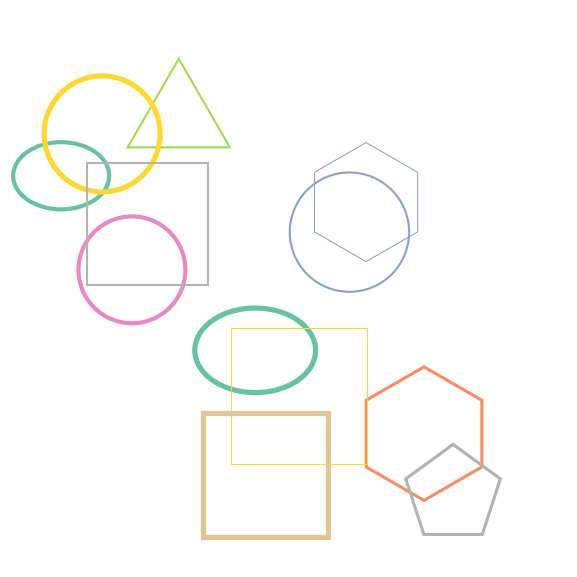[{"shape": "oval", "thickness": 2.5, "radius": 0.52, "center": [0.442, 0.393]}, {"shape": "oval", "thickness": 2, "radius": 0.42, "center": [0.106, 0.695]}, {"shape": "hexagon", "thickness": 1.5, "radius": 0.58, "center": [0.734, 0.248]}, {"shape": "hexagon", "thickness": 0.5, "radius": 0.52, "center": [0.634, 0.649]}, {"shape": "circle", "thickness": 1, "radius": 0.52, "center": [0.605, 0.597]}, {"shape": "circle", "thickness": 2, "radius": 0.46, "center": [0.228, 0.532]}, {"shape": "triangle", "thickness": 1, "radius": 0.51, "center": [0.31, 0.795]}, {"shape": "circle", "thickness": 2.5, "radius": 0.5, "center": [0.177, 0.767]}, {"shape": "square", "thickness": 0.5, "radius": 0.59, "center": [0.518, 0.314]}, {"shape": "square", "thickness": 2.5, "radius": 0.54, "center": [0.46, 0.176]}, {"shape": "pentagon", "thickness": 1.5, "radius": 0.43, "center": [0.785, 0.143]}, {"shape": "square", "thickness": 1, "radius": 0.53, "center": [0.256, 0.611]}]